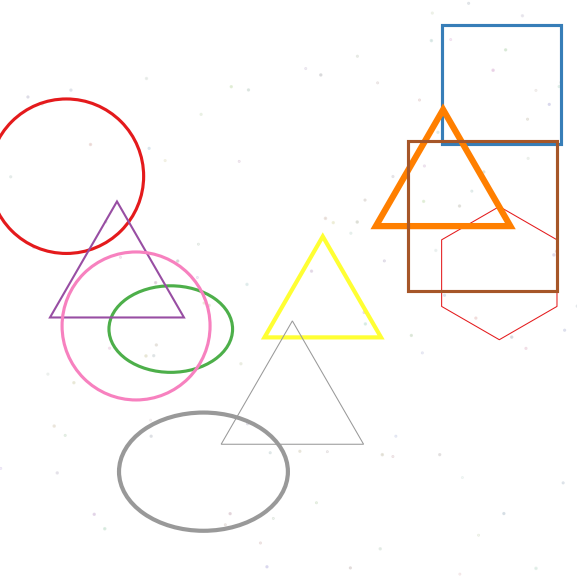[{"shape": "circle", "thickness": 1.5, "radius": 0.67, "center": [0.115, 0.694]}, {"shape": "hexagon", "thickness": 0.5, "radius": 0.58, "center": [0.865, 0.526]}, {"shape": "square", "thickness": 1.5, "radius": 0.52, "center": [0.869, 0.853]}, {"shape": "oval", "thickness": 1.5, "radius": 0.54, "center": [0.296, 0.429]}, {"shape": "triangle", "thickness": 1, "radius": 0.67, "center": [0.203, 0.516]}, {"shape": "triangle", "thickness": 3, "radius": 0.67, "center": [0.767, 0.675]}, {"shape": "triangle", "thickness": 2, "radius": 0.58, "center": [0.559, 0.473]}, {"shape": "square", "thickness": 1.5, "radius": 0.65, "center": [0.836, 0.625]}, {"shape": "circle", "thickness": 1.5, "radius": 0.64, "center": [0.236, 0.435]}, {"shape": "triangle", "thickness": 0.5, "radius": 0.71, "center": [0.506, 0.301]}, {"shape": "oval", "thickness": 2, "radius": 0.73, "center": [0.352, 0.182]}]